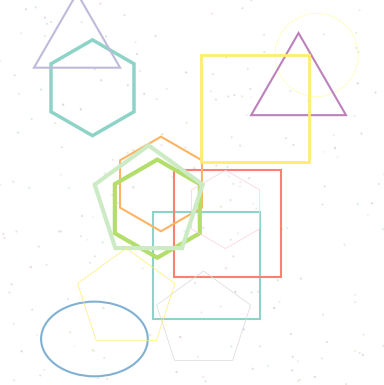[{"shape": "square", "thickness": 1.5, "radius": 0.7, "center": [0.536, 0.311]}, {"shape": "hexagon", "thickness": 2.5, "radius": 0.62, "center": [0.24, 0.772]}, {"shape": "circle", "thickness": 0.5, "radius": 0.54, "center": [0.822, 0.857]}, {"shape": "triangle", "thickness": 1.5, "radius": 0.65, "center": [0.2, 0.889]}, {"shape": "square", "thickness": 1.5, "radius": 0.69, "center": [0.591, 0.42]}, {"shape": "oval", "thickness": 1.5, "radius": 0.69, "center": [0.245, 0.12]}, {"shape": "hexagon", "thickness": 1.5, "radius": 0.61, "center": [0.418, 0.522]}, {"shape": "hexagon", "thickness": 3, "radius": 0.64, "center": [0.409, 0.458]}, {"shape": "hexagon", "thickness": 0.5, "radius": 0.51, "center": [0.586, 0.456]}, {"shape": "pentagon", "thickness": 0.5, "radius": 0.64, "center": [0.529, 0.168]}, {"shape": "triangle", "thickness": 1.5, "radius": 0.71, "center": [0.775, 0.772]}, {"shape": "pentagon", "thickness": 3, "radius": 0.74, "center": [0.386, 0.475]}, {"shape": "square", "thickness": 2, "radius": 0.7, "center": [0.663, 0.718]}, {"shape": "pentagon", "thickness": 0.5, "radius": 0.66, "center": [0.328, 0.222]}]